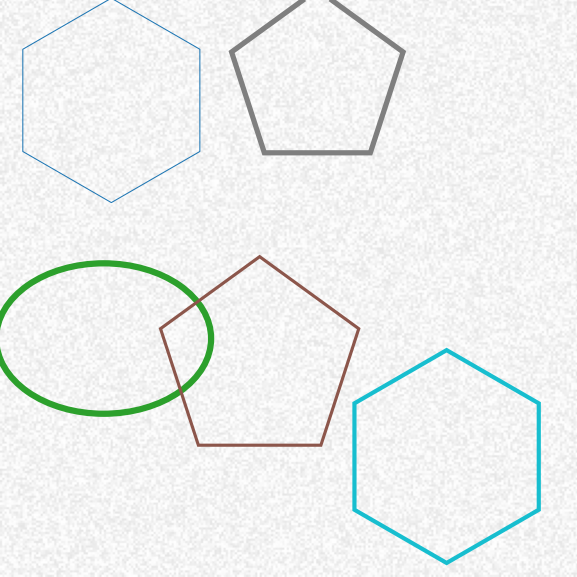[{"shape": "hexagon", "thickness": 0.5, "radius": 0.88, "center": [0.193, 0.825]}, {"shape": "oval", "thickness": 3, "radius": 0.93, "center": [0.179, 0.413]}, {"shape": "pentagon", "thickness": 1.5, "radius": 0.9, "center": [0.45, 0.374]}, {"shape": "pentagon", "thickness": 2.5, "radius": 0.78, "center": [0.55, 0.861]}, {"shape": "hexagon", "thickness": 2, "radius": 0.92, "center": [0.773, 0.209]}]